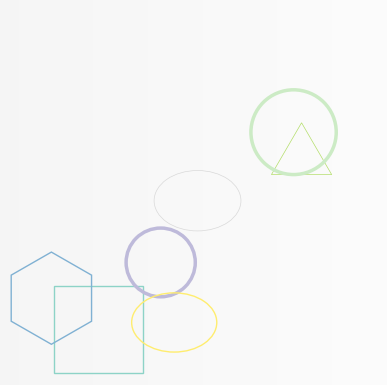[{"shape": "square", "thickness": 1, "radius": 0.57, "center": [0.254, 0.144]}, {"shape": "circle", "thickness": 2.5, "radius": 0.45, "center": [0.415, 0.318]}, {"shape": "hexagon", "thickness": 1, "radius": 0.6, "center": [0.133, 0.226]}, {"shape": "triangle", "thickness": 0.5, "radius": 0.45, "center": [0.778, 0.591]}, {"shape": "oval", "thickness": 0.5, "radius": 0.56, "center": [0.51, 0.479]}, {"shape": "circle", "thickness": 2.5, "radius": 0.55, "center": [0.758, 0.657]}, {"shape": "oval", "thickness": 1, "radius": 0.55, "center": [0.45, 0.162]}]